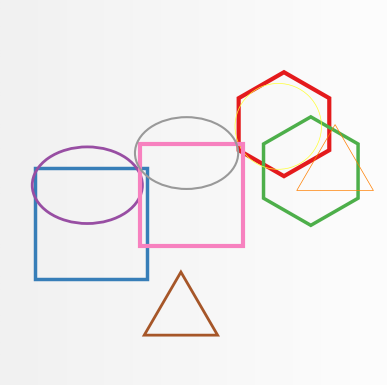[{"shape": "hexagon", "thickness": 3, "radius": 0.68, "center": [0.733, 0.677]}, {"shape": "square", "thickness": 2.5, "radius": 0.72, "center": [0.234, 0.421]}, {"shape": "hexagon", "thickness": 2.5, "radius": 0.7, "center": [0.802, 0.556]}, {"shape": "oval", "thickness": 2, "radius": 0.71, "center": [0.225, 0.519]}, {"shape": "triangle", "thickness": 0.5, "radius": 0.57, "center": [0.865, 0.562]}, {"shape": "circle", "thickness": 0.5, "radius": 0.56, "center": [0.718, 0.672]}, {"shape": "triangle", "thickness": 2, "radius": 0.55, "center": [0.467, 0.184]}, {"shape": "square", "thickness": 3, "radius": 0.66, "center": [0.494, 0.493]}, {"shape": "oval", "thickness": 1.5, "radius": 0.67, "center": [0.481, 0.602]}]